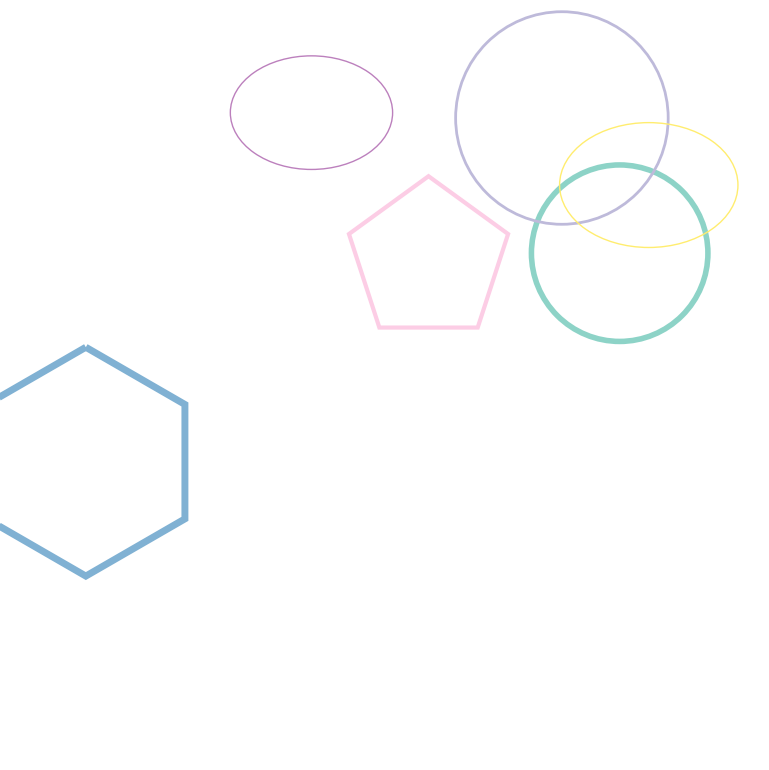[{"shape": "circle", "thickness": 2, "radius": 0.57, "center": [0.805, 0.671]}, {"shape": "circle", "thickness": 1, "radius": 0.69, "center": [0.73, 0.847]}, {"shape": "hexagon", "thickness": 2.5, "radius": 0.74, "center": [0.111, 0.4]}, {"shape": "pentagon", "thickness": 1.5, "radius": 0.54, "center": [0.557, 0.663]}, {"shape": "oval", "thickness": 0.5, "radius": 0.53, "center": [0.405, 0.854]}, {"shape": "oval", "thickness": 0.5, "radius": 0.58, "center": [0.843, 0.76]}]